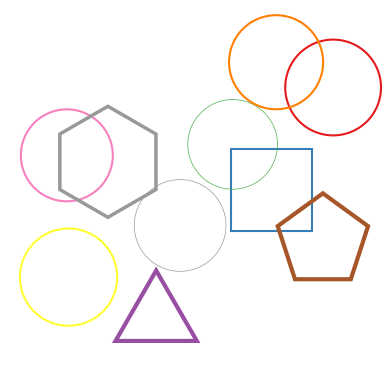[{"shape": "circle", "thickness": 1.5, "radius": 0.62, "center": [0.865, 0.773]}, {"shape": "square", "thickness": 1.5, "radius": 0.53, "center": [0.705, 0.507]}, {"shape": "circle", "thickness": 0.5, "radius": 0.58, "center": [0.604, 0.625]}, {"shape": "triangle", "thickness": 3, "radius": 0.61, "center": [0.406, 0.175]}, {"shape": "circle", "thickness": 1.5, "radius": 0.61, "center": [0.717, 0.838]}, {"shape": "circle", "thickness": 1.5, "radius": 0.63, "center": [0.178, 0.28]}, {"shape": "pentagon", "thickness": 3, "radius": 0.62, "center": [0.839, 0.374]}, {"shape": "circle", "thickness": 1.5, "radius": 0.6, "center": [0.174, 0.597]}, {"shape": "circle", "thickness": 0.5, "radius": 0.6, "center": [0.468, 0.414]}, {"shape": "hexagon", "thickness": 2.5, "radius": 0.72, "center": [0.28, 0.58]}]